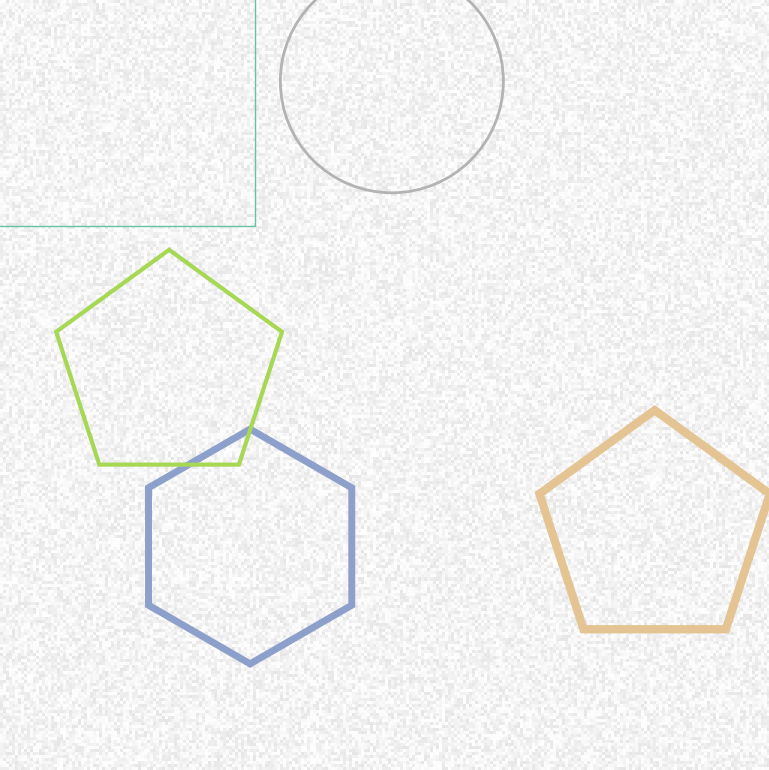[{"shape": "square", "thickness": 0.5, "radius": 0.83, "center": [0.164, 0.873]}, {"shape": "hexagon", "thickness": 2.5, "radius": 0.76, "center": [0.325, 0.29]}, {"shape": "pentagon", "thickness": 1.5, "radius": 0.77, "center": [0.22, 0.521]}, {"shape": "pentagon", "thickness": 3, "radius": 0.79, "center": [0.85, 0.31]}, {"shape": "circle", "thickness": 1, "radius": 0.72, "center": [0.509, 0.894]}]